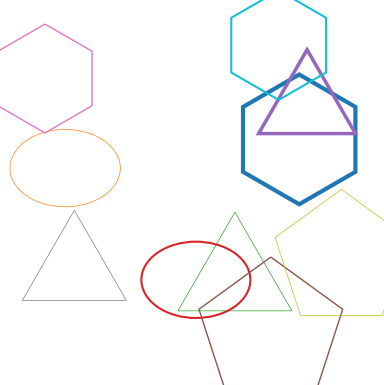[{"shape": "hexagon", "thickness": 3, "radius": 0.84, "center": [0.777, 0.638]}, {"shape": "oval", "thickness": 0.5, "radius": 0.72, "center": [0.169, 0.563]}, {"shape": "triangle", "thickness": 0.5, "radius": 0.85, "center": [0.61, 0.278]}, {"shape": "oval", "thickness": 1.5, "radius": 0.71, "center": [0.509, 0.273]}, {"shape": "triangle", "thickness": 2.5, "radius": 0.73, "center": [0.798, 0.726]}, {"shape": "pentagon", "thickness": 1, "radius": 0.98, "center": [0.703, 0.136]}, {"shape": "hexagon", "thickness": 1, "radius": 0.71, "center": [0.117, 0.796]}, {"shape": "triangle", "thickness": 0.5, "radius": 0.78, "center": [0.193, 0.298]}, {"shape": "pentagon", "thickness": 0.5, "radius": 0.9, "center": [0.887, 0.327]}, {"shape": "hexagon", "thickness": 1.5, "radius": 0.71, "center": [0.724, 0.883]}]